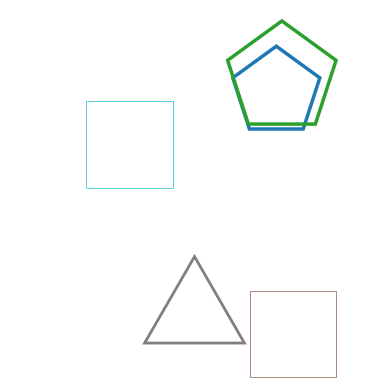[{"shape": "pentagon", "thickness": 2.5, "radius": 0.59, "center": [0.718, 0.761]}, {"shape": "pentagon", "thickness": 2.5, "radius": 0.74, "center": [0.732, 0.798]}, {"shape": "square", "thickness": 0.5, "radius": 0.56, "center": [0.762, 0.133]}, {"shape": "triangle", "thickness": 2, "radius": 0.75, "center": [0.505, 0.184]}, {"shape": "square", "thickness": 0.5, "radius": 0.57, "center": [0.336, 0.625]}]